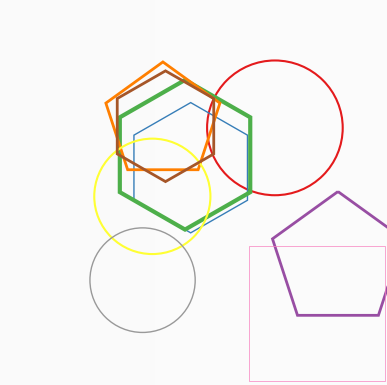[{"shape": "circle", "thickness": 1.5, "radius": 0.87, "center": [0.709, 0.668]}, {"shape": "hexagon", "thickness": 1, "radius": 0.85, "center": [0.492, 0.564]}, {"shape": "hexagon", "thickness": 3, "radius": 0.97, "center": [0.478, 0.598]}, {"shape": "pentagon", "thickness": 2, "radius": 0.89, "center": [0.872, 0.325]}, {"shape": "pentagon", "thickness": 2, "radius": 0.77, "center": [0.42, 0.684]}, {"shape": "circle", "thickness": 1.5, "radius": 0.75, "center": [0.393, 0.49]}, {"shape": "hexagon", "thickness": 2, "radius": 0.72, "center": [0.427, 0.672]}, {"shape": "square", "thickness": 0.5, "radius": 0.87, "center": [0.818, 0.186]}, {"shape": "circle", "thickness": 1, "radius": 0.68, "center": [0.368, 0.272]}]